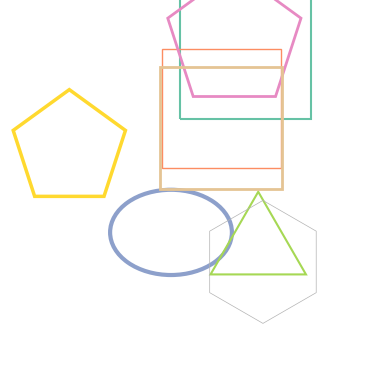[{"shape": "square", "thickness": 1.5, "radius": 0.86, "center": [0.638, 0.862]}, {"shape": "square", "thickness": 1, "radius": 0.77, "center": [0.576, 0.719]}, {"shape": "oval", "thickness": 3, "radius": 0.79, "center": [0.444, 0.396]}, {"shape": "pentagon", "thickness": 2, "radius": 0.91, "center": [0.609, 0.897]}, {"shape": "triangle", "thickness": 1.5, "radius": 0.72, "center": [0.671, 0.359]}, {"shape": "pentagon", "thickness": 2.5, "radius": 0.77, "center": [0.18, 0.614]}, {"shape": "square", "thickness": 2, "radius": 0.79, "center": [0.575, 0.668]}, {"shape": "hexagon", "thickness": 0.5, "radius": 0.8, "center": [0.683, 0.32]}]